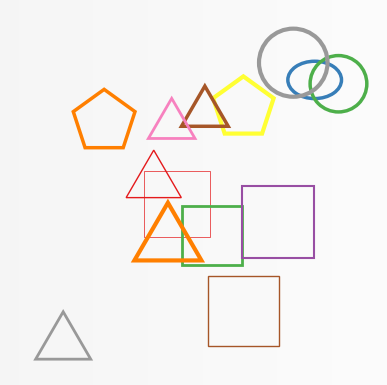[{"shape": "square", "thickness": 0.5, "radius": 0.43, "center": [0.456, 0.47]}, {"shape": "triangle", "thickness": 1, "radius": 0.41, "center": [0.397, 0.528]}, {"shape": "oval", "thickness": 2.5, "radius": 0.35, "center": [0.812, 0.792]}, {"shape": "circle", "thickness": 2.5, "radius": 0.37, "center": [0.873, 0.782]}, {"shape": "square", "thickness": 2, "radius": 0.39, "center": [0.547, 0.389]}, {"shape": "square", "thickness": 1.5, "radius": 0.47, "center": [0.718, 0.424]}, {"shape": "pentagon", "thickness": 2.5, "radius": 0.42, "center": [0.269, 0.684]}, {"shape": "triangle", "thickness": 3, "radius": 0.5, "center": [0.433, 0.373]}, {"shape": "pentagon", "thickness": 3, "radius": 0.41, "center": [0.628, 0.719]}, {"shape": "square", "thickness": 1, "radius": 0.46, "center": [0.628, 0.192]}, {"shape": "triangle", "thickness": 2.5, "radius": 0.35, "center": [0.529, 0.707]}, {"shape": "triangle", "thickness": 2, "radius": 0.35, "center": [0.443, 0.675]}, {"shape": "triangle", "thickness": 2, "radius": 0.41, "center": [0.163, 0.108]}, {"shape": "circle", "thickness": 3, "radius": 0.44, "center": [0.757, 0.837]}]